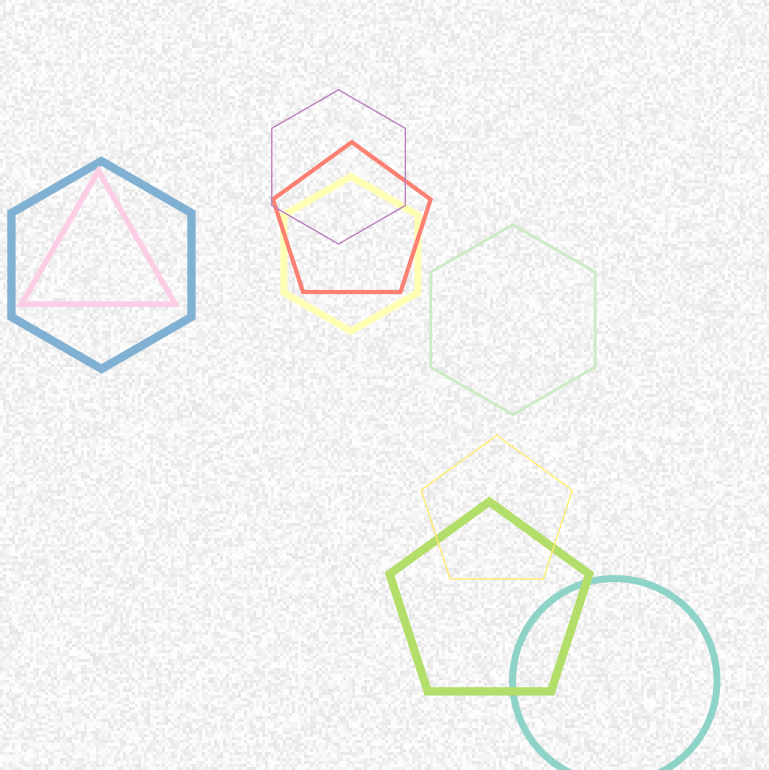[{"shape": "circle", "thickness": 2.5, "radius": 0.66, "center": [0.798, 0.116]}, {"shape": "hexagon", "thickness": 2.5, "radius": 0.5, "center": [0.456, 0.67]}, {"shape": "pentagon", "thickness": 1.5, "radius": 0.54, "center": [0.457, 0.708]}, {"shape": "hexagon", "thickness": 3, "radius": 0.67, "center": [0.132, 0.656]}, {"shape": "pentagon", "thickness": 3, "radius": 0.68, "center": [0.636, 0.212]}, {"shape": "triangle", "thickness": 2, "radius": 0.58, "center": [0.128, 0.663]}, {"shape": "hexagon", "thickness": 0.5, "radius": 0.5, "center": [0.44, 0.783]}, {"shape": "hexagon", "thickness": 1, "radius": 0.62, "center": [0.666, 0.585]}, {"shape": "pentagon", "thickness": 0.5, "radius": 0.52, "center": [0.645, 0.332]}]